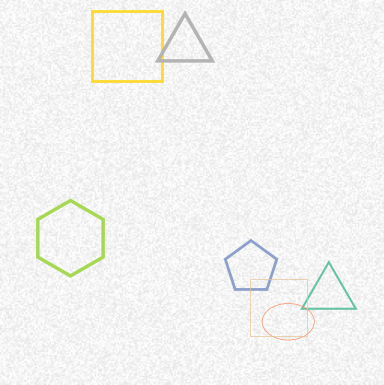[{"shape": "triangle", "thickness": 1.5, "radius": 0.4, "center": [0.854, 0.238]}, {"shape": "oval", "thickness": 0.5, "radius": 0.34, "center": [0.749, 0.164]}, {"shape": "pentagon", "thickness": 2, "radius": 0.35, "center": [0.652, 0.305]}, {"shape": "hexagon", "thickness": 2.5, "radius": 0.49, "center": [0.183, 0.381]}, {"shape": "square", "thickness": 2, "radius": 0.45, "center": [0.331, 0.88]}, {"shape": "square", "thickness": 0.5, "radius": 0.37, "center": [0.723, 0.202]}, {"shape": "triangle", "thickness": 2.5, "radius": 0.41, "center": [0.481, 0.883]}]